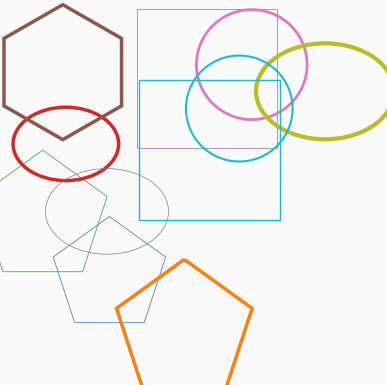[{"shape": "pentagon", "thickness": 0.5, "radius": 0.76, "center": [0.282, 0.285]}, {"shape": "pentagon", "thickness": 2.5, "radius": 0.92, "center": [0.476, 0.142]}, {"shape": "pentagon", "thickness": 0.5, "radius": 0.87, "center": [0.11, 0.435]}, {"shape": "oval", "thickness": 2.5, "radius": 0.68, "center": [0.17, 0.626]}, {"shape": "square", "thickness": 0.5, "radius": 0.9, "center": [0.535, 0.796]}, {"shape": "hexagon", "thickness": 2.5, "radius": 0.88, "center": [0.162, 0.813]}, {"shape": "circle", "thickness": 2, "radius": 0.71, "center": [0.65, 0.832]}, {"shape": "oval", "thickness": 0.5, "radius": 0.79, "center": [0.276, 0.451]}, {"shape": "oval", "thickness": 3, "radius": 0.89, "center": [0.839, 0.763]}, {"shape": "circle", "thickness": 1.5, "radius": 0.69, "center": [0.618, 0.718]}, {"shape": "square", "thickness": 1, "radius": 0.91, "center": [0.54, 0.61]}]